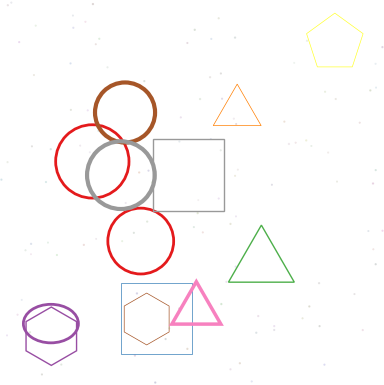[{"shape": "circle", "thickness": 2, "radius": 0.43, "center": [0.366, 0.374]}, {"shape": "circle", "thickness": 2, "radius": 0.48, "center": [0.24, 0.581]}, {"shape": "square", "thickness": 0.5, "radius": 0.46, "center": [0.407, 0.174]}, {"shape": "triangle", "thickness": 1, "radius": 0.49, "center": [0.679, 0.316]}, {"shape": "hexagon", "thickness": 1, "radius": 0.38, "center": [0.133, 0.127]}, {"shape": "oval", "thickness": 2, "radius": 0.36, "center": [0.132, 0.16]}, {"shape": "triangle", "thickness": 0.5, "radius": 0.36, "center": [0.616, 0.71]}, {"shape": "pentagon", "thickness": 0.5, "radius": 0.39, "center": [0.87, 0.889]}, {"shape": "hexagon", "thickness": 0.5, "radius": 0.34, "center": [0.381, 0.171]}, {"shape": "circle", "thickness": 3, "radius": 0.39, "center": [0.325, 0.708]}, {"shape": "triangle", "thickness": 2.5, "radius": 0.37, "center": [0.51, 0.195]}, {"shape": "square", "thickness": 1, "radius": 0.46, "center": [0.49, 0.546]}, {"shape": "circle", "thickness": 3, "radius": 0.44, "center": [0.314, 0.545]}]